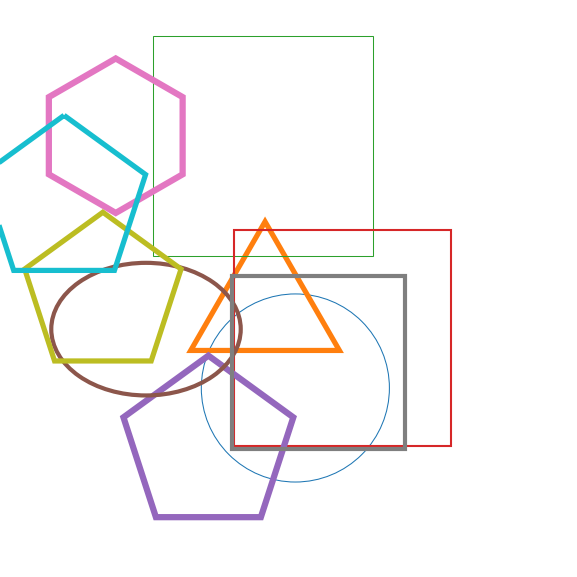[{"shape": "circle", "thickness": 0.5, "radius": 0.81, "center": [0.511, 0.327]}, {"shape": "triangle", "thickness": 2.5, "radius": 0.74, "center": [0.459, 0.467]}, {"shape": "square", "thickness": 0.5, "radius": 0.95, "center": [0.455, 0.746]}, {"shape": "square", "thickness": 1, "radius": 0.94, "center": [0.593, 0.414]}, {"shape": "pentagon", "thickness": 3, "radius": 0.77, "center": [0.361, 0.229]}, {"shape": "oval", "thickness": 2, "radius": 0.82, "center": [0.253, 0.429]}, {"shape": "hexagon", "thickness": 3, "radius": 0.67, "center": [0.2, 0.764]}, {"shape": "square", "thickness": 2, "radius": 0.75, "center": [0.551, 0.371]}, {"shape": "pentagon", "thickness": 2.5, "radius": 0.71, "center": [0.178, 0.489]}, {"shape": "pentagon", "thickness": 2.5, "radius": 0.74, "center": [0.111, 0.651]}]